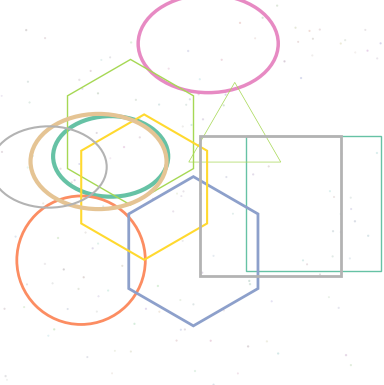[{"shape": "square", "thickness": 1, "radius": 0.88, "center": [0.814, 0.471]}, {"shape": "oval", "thickness": 3, "radius": 0.75, "center": [0.287, 0.594]}, {"shape": "circle", "thickness": 2, "radius": 0.83, "center": [0.211, 0.324]}, {"shape": "hexagon", "thickness": 2, "radius": 0.97, "center": [0.502, 0.347]}, {"shape": "oval", "thickness": 2.5, "radius": 0.91, "center": [0.541, 0.887]}, {"shape": "triangle", "thickness": 0.5, "radius": 0.69, "center": [0.61, 0.648]}, {"shape": "hexagon", "thickness": 1, "radius": 0.94, "center": [0.339, 0.657]}, {"shape": "hexagon", "thickness": 1.5, "radius": 0.94, "center": [0.374, 0.514]}, {"shape": "oval", "thickness": 3, "radius": 0.88, "center": [0.256, 0.581]}, {"shape": "square", "thickness": 2, "radius": 0.91, "center": [0.703, 0.465]}, {"shape": "oval", "thickness": 1.5, "radius": 0.75, "center": [0.126, 0.566]}]